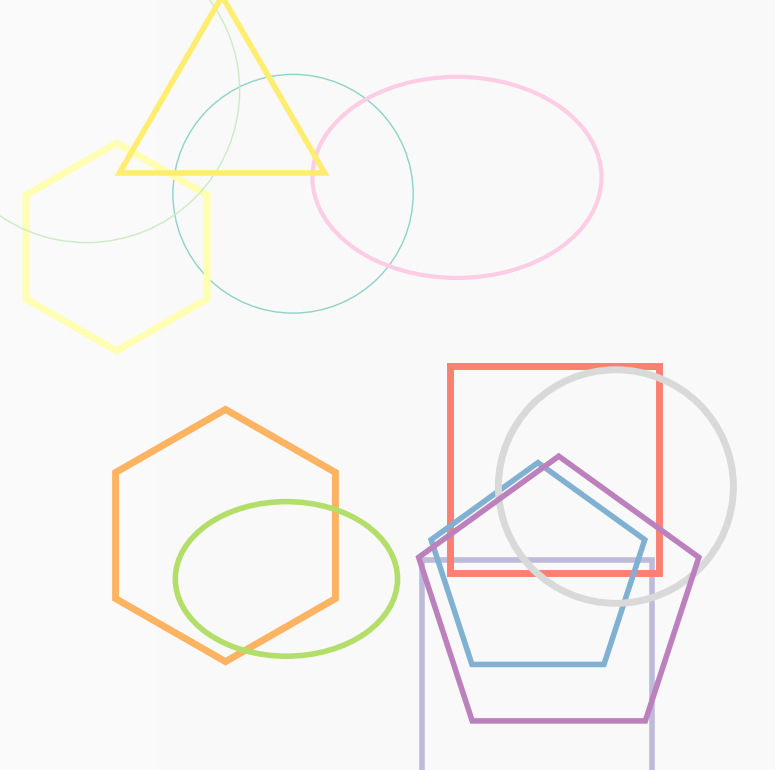[{"shape": "circle", "thickness": 0.5, "radius": 0.78, "center": [0.378, 0.748]}, {"shape": "hexagon", "thickness": 2.5, "radius": 0.67, "center": [0.15, 0.679]}, {"shape": "square", "thickness": 2, "radius": 0.74, "center": [0.693, 0.124]}, {"shape": "square", "thickness": 2.5, "radius": 0.67, "center": [0.716, 0.39]}, {"shape": "pentagon", "thickness": 2, "radius": 0.72, "center": [0.694, 0.254]}, {"shape": "hexagon", "thickness": 2.5, "radius": 0.82, "center": [0.291, 0.305]}, {"shape": "oval", "thickness": 2, "radius": 0.72, "center": [0.37, 0.248]}, {"shape": "oval", "thickness": 1.5, "radius": 0.93, "center": [0.59, 0.77]}, {"shape": "circle", "thickness": 2.5, "radius": 0.76, "center": [0.795, 0.368]}, {"shape": "pentagon", "thickness": 2, "radius": 0.95, "center": [0.721, 0.218]}, {"shape": "circle", "thickness": 0.5, "radius": 0.99, "center": [0.112, 0.882]}, {"shape": "triangle", "thickness": 2, "radius": 0.76, "center": [0.287, 0.852]}]